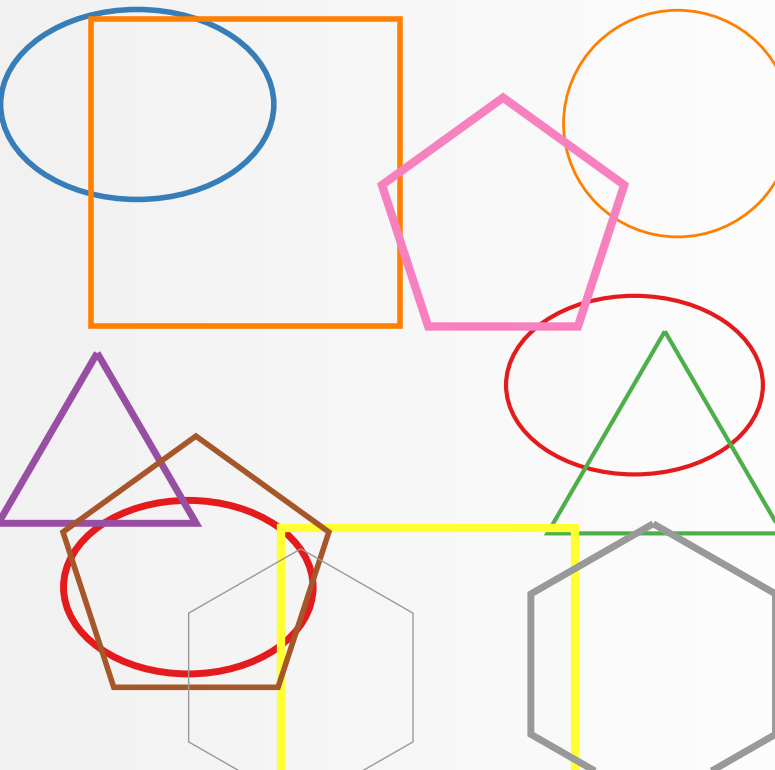[{"shape": "oval", "thickness": 1.5, "radius": 0.83, "center": [0.819, 0.5]}, {"shape": "oval", "thickness": 2.5, "radius": 0.8, "center": [0.243, 0.237]}, {"shape": "oval", "thickness": 2, "radius": 0.88, "center": [0.177, 0.864]}, {"shape": "triangle", "thickness": 1.5, "radius": 0.87, "center": [0.858, 0.395]}, {"shape": "triangle", "thickness": 2.5, "radius": 0.74, "center": [0.125, 0.394]}, {"shape": "circle", "thickness": 1, "radius": 0.74, "center": [0.874, 0.84]}, {"shape": "square", "thickness": 2, "radius": 1.0, "center": [0.317, 0.776]}, {"shape": "square", "thickness": 3, "radius": 0.95, "center": [0.552, 0.125]}, {"shape": "pentagon", "thickness": 2, "radius": 0.9, "center": [0.253, 0.253]}, {"shape": "pentagon", "thickness": 3, "radius": 0.82, "center": [0.649, 0.709]}, {"shape": "hexagon", "thickness": 2.5, "radius": 0.91, "center": [0.843, 0.138]}, {"shape": "hexagon", "thickness": 0.5, "radius": 0.84, "center": [0.388, 0.12]}]